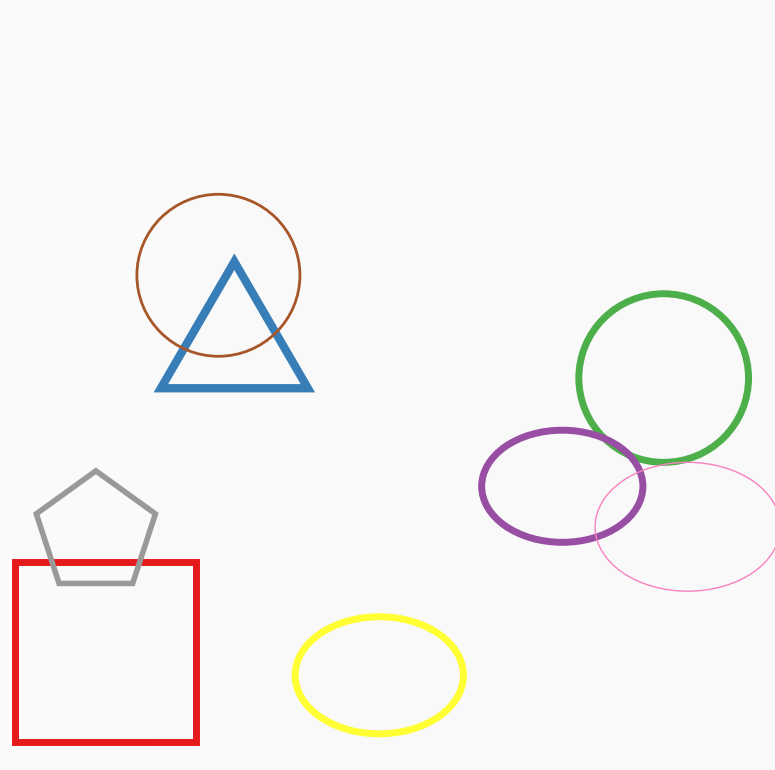[{"shape": "square", "thickness": 2.5, "radius": 0.59, "center": [0.136, 0.153]}, {"shape": "triangle", "thickness": 3, "radius": 0.55, "center": [0.302, 0.551]}, {"shape": "circle", "thickness": 2.5, "radius": 0.55, "center": [0.856, 0.509]}, {"shape": "oval", "thickness": 2.5, "radius": 0.52, "center": [0.726, 0.368]}, {"shape": "oval", "thickness": 2.5, "radius": 0.54, "center": [0.489, 0.123]}, {"shape": "circle", "thickness": 1, "radius": 0.53, "center": [0.282, 0.642]}, {"shape": "oval", "thickness": 0.5, "radius": 0.6, "center": [0.887, 0.316]}, {"shape": "pentagon", "thickness": 2, "radius": 0.4, "center": [0.124, 0.308]}]